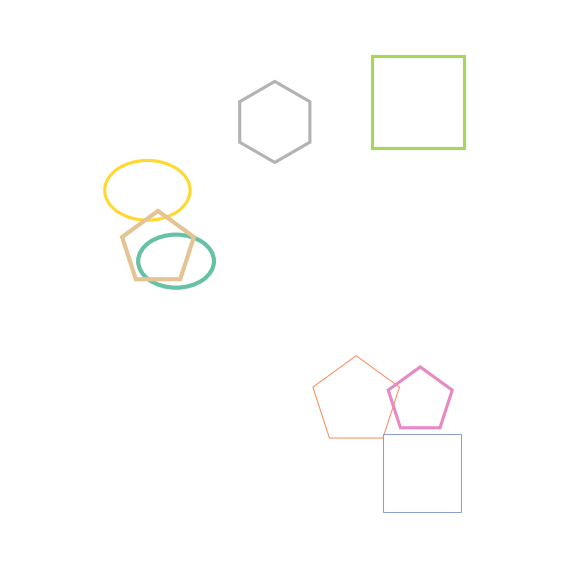[{"shape": "oval", "thickness": 2, "radius": 0.33, "center": [0.305, 0.547]}, {"shape": "pentagon", "thickness": 0.5, "radius": 0.39, "center": [0.617, 0.304]}, {"shape": "square", "thickness": 0.5, "radius": 0.34, "center": [0.731, 0.18]}, {"shape": "pentagon", "thickness": 1.5, "radius": 0.29, "center": [0.728, 0.306]}, {"shape": "square", "thickness": 1.5, "radius": 0.4, "center": [0.723, 0.823]}, {"shape": "oval", "thickness": 1.5, "radius": 0.37, "center": [0.255, 0.67]}, {"shape": "pentagon", "thickness": 2, "radius": 0.33, "center": [0.274, 0.569]}, {"shape": "hexagon", "thickness": 1.5, "radius": 0.35, "center": [0.476, 0.788]}]